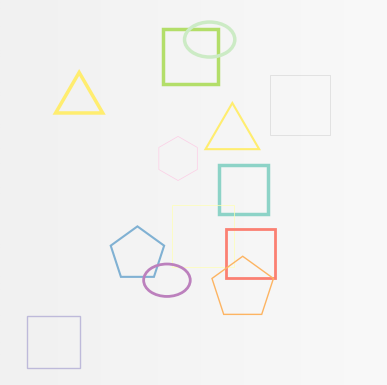[{"shape": "square", "thickness": 2.5, "radius": 0.32, "center": [0.629, 0.508]}, {"shape": "square", "thickness": 0.5, "radius": 0.4, "center": [0.523, 0.387]}, {"shape": "square", "thickness": 1, "radius": 0.34, "center": [0.139, 0.112]}, {"shape": "square", "thickness": 2, "radius": 0.32, "center": [0.647, 0.342]}, {"shape": "pentagon", "thickness": 1.5, "radius": 0.36, "center": [0.355, 0.34]}, {"shape": "pentagon", "thickness": 1, "radius": 0.42, "center": [0.626, 0.251]}, {"shape": "square", "thickness": 2.5, "radius": 0.36, "center": [0.491, 0.853]}, {"shape": "hexagon", "thickness": 0.5, "radius": 0.29, "center": [0.46, 0.588]}, {"shape": "square", "thickness": 0.5, "radius": 0.39, "center": [0.774, 0.727]}, {"shape": "oval", "thickness": 2, "radius": 0.3, "center": [0.431, 0.272]}, {"shape": "oval", "thickness": 2.5, "radius": 0.32, "center": [0.541, 0.897]}, {"shape": "triangle", "thickness": 1.5, "radius": 0.4, "center": [0.6, 0.653]}, {"shape": "triangle", "thickness": 2.5, "radius": 0.35, "center": [0.204, 0.742]}]